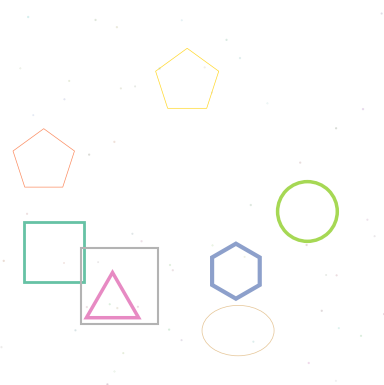[{"shape": "square", "thickness": 2, "radius": 0.39, "center": [0.14, 0.345]}, {"shape": "pentagon", "thickness": 0.5, "radius": 0.42, "center": [0.114, 0.582]}, {"shape": "hexagon", "thickness": 3, "radius": 0.36, "center": [0.613, 0.296]}, {"shape": "triangle", "thickness": 2.5, "radius": 0.39, "center": [0.292, 0.214]}, {"shape": "circle", "thickness": 2.5, "radius": 0.39, "center": [0.799, 0.451]}, {"shape": "pentagon", "thickness": 0.5, "radius": 0.43, "center": [0.486, 0.788]}, {"shape": "oval", "thickness": 0.5, "radius": 0.47, "center": [0.618, 0.141]}, {"shape": "square", "thickness": 1.5, "radius": 0.5, "center": [0.31, 0.257]}]